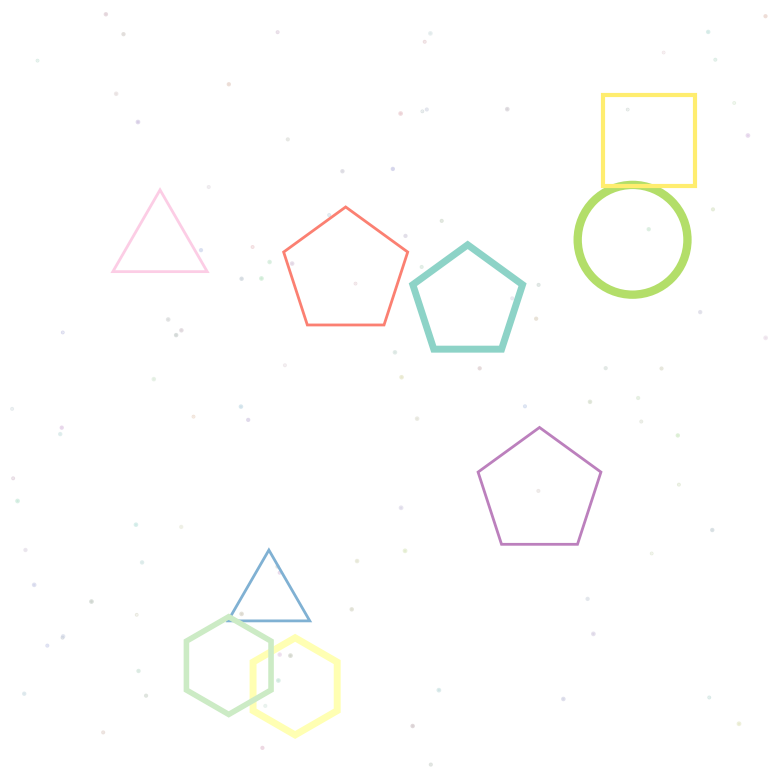[{"shape": "pentagon", "thickness": 2.5, "radius": 0.37, "center": [0.607, 0.607]}, {"shape": "hexagon", "thickness": 2.5, "radius": 0.32, "center": [0.383, 0.109]}, {"shape": "pentagon", "thickness": 1, "radius": 0.42, "center": [0.449, 0.646]}, {"shape": "triangle", "thickness": 1, "radius": 0.31, "center": [0.349, 0.224]}, {"shape": "circle", "thickness": 3, "radius": 0.36, "center": [0.822, 0.689]}, {"shape": "triangle", "thickness": 1, "radius": 0.35, "center": [0.208, 0.683]}, {"shape": "pentagon", "thickness": 1, "radius": 0.42, "center": [0.701, 0.361]}, {"shape": "hexagon", "thickness": 2, "radius": 0.32, "center": [0.297, 0.136]}, {"shape": "square", "thickness": 1.5, "radius": 0.3, "center": [0.843, 0.817]}]